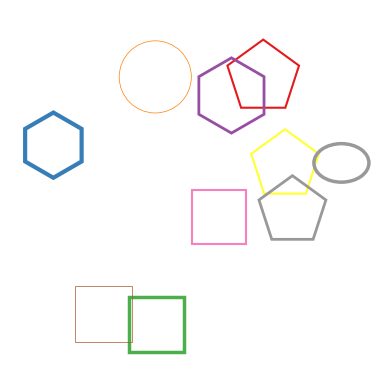[{"shape": "pentagon", "thickness": 1.5, "radius": 0.49, "center": [0.684, 0.799]}, {"shape": "hexagon", "thickness": 3, "radius": 0.42, "center": [0.139, 0.623]}, {"shape": "square", "thickness": 2.5, "radius": 0.36, "center": [0.407, 0.157]}, {"shape": "hexagon", "thickness": 2, "radius": 0.49, "center": [0.601, 0.752]}, {"shape": "circle", "thickness": 0.5, "radius": 0.47, "center": [0.403, 0.8]}, {"shape": "pentagon", "thickness": 1.5, "radius": 0.46, "center": [0.74, 0.572]}, {"shape": "square", "thickness": 0.5, "radius": 0.37, "center": [0.269, 0.184]}, {"shape": "square", "thickness": 1.5, "radius": 0.35, "center": [0.569, 0.436]}, {"shape": "pentagon", "thickness": 2, "radius": 0.46, "center": [0.76, 0.452]}, {"shape": "oval", "thickness": 2.5, "radius": 0.36, "center": [0.887, 0.577]}]